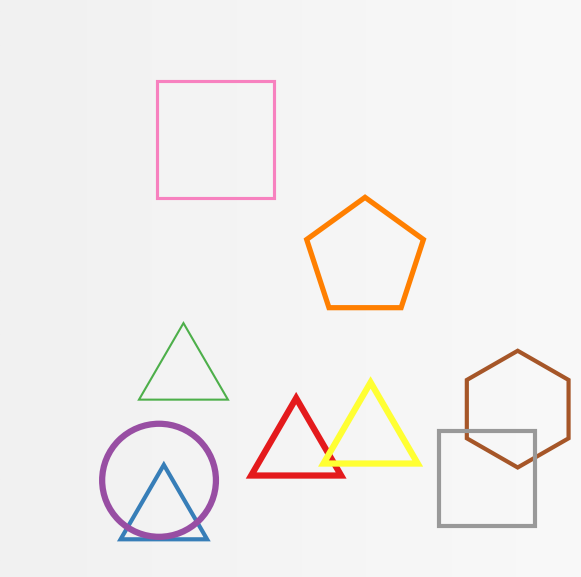[{"shape": "triangle", "thickness": 3, "radius": 0.45, "center": [0.51, 0.22]}, {"shape": "triangle", "thickness": 2, "radius": 0.43, "center": [0.282, 0.108]}, {"shape": "triangle", "thickness": 1, "radius": 0.44, "center": [0.316, 0.351]}, {"shape": "circle", "thickness": 3, "radius": 0.49, "center": [0.274, 0.167]}, {"shape": "pentagon", "thickness": 2.5, "radius": 0.53, "center": [0.628, 0.552]}, {"shape": "triangle", "thickness": 3, "radius": 0.47, "center": [0.638, 0.243]}, {"shape": "hexagon", "thickness": 2, "radius": 0.51, "center": [0.891, 0.291]}, {"shape": "square", "thickness": 1.5, "radius": 0.5, "center": [0.37, 0.757]}, {"shape": "square", "thickness": 2, "radius": 0.41, "center": [0.838, 0.171]}]